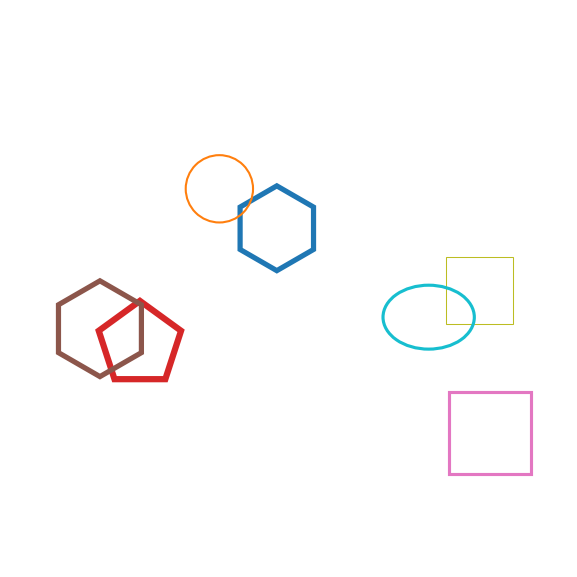[{"shape": "hexagon", "thickness": 2.5, "radius": 0.37, "center": [0.479, 0.604]}, {"shape": "circle", "thickness": 1, "radius": 0.29, "center": [0.38, 0.672]}, {"shape": "pentagon", "thickness": 3, "radius": 0.37, "center": [0.242, 0.403]}, {"shape": "hexagon", "thickness": 2.5, "radius": 0.41, "center": [0.173, 0.43]}, {"shape": "square", "thickness": 1.5, "radius": 0.36, "center": [0.849, 0.25]}, {"shape": "square", "thickness": 0.5, "radius": 0.29, "center": [0.83, 0.497]}, {"shape": "oval", "thickness": 1.5, "radius": 0.4, "center": [0.742, 0.45]}]